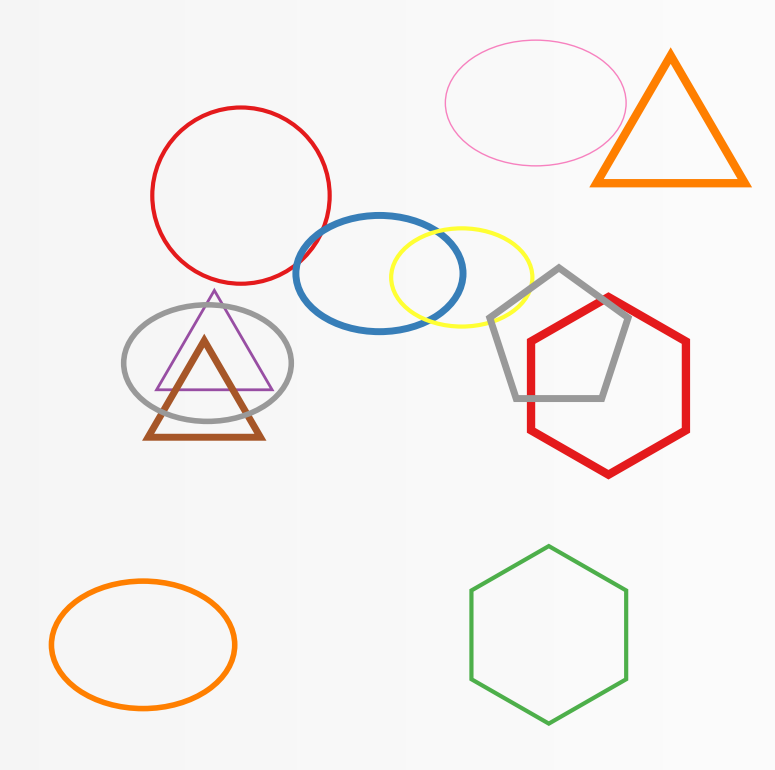[{"shape": "hexagon", "thickness": 3, "radius": 0.58, "center": [0.785, 0.499]}, {"shape": "circle", "thickness": 1.5, "radius": 0.57, "center": [0.311, 0.746]}, {"shape": "oval", "thickness": 2.5, "radius": 0.54, "center": [0.49, 0.645]}, {"shape": "hexagon", "thickness": 1.5, "radius": 0.58, "center": [0.708, 0.176]}, {"shape": "triangle", "thickness": 1, "radius": 0.43, "center": [0.277, 0.537]}, {"shape": "triangle", "thickness": 3, "radius": 0.55, "center": [0.865, 0.817]}, {"shape": "oval", "thickness": 2, "radius": 0.59, "center": [0.185, 0.163]}, {"shape": "oval", "thickness": 1.5, "radius": 0.46, "center": [0.596, 0.64]}, {"shape": "triangle", "thickness": 2.5, "radius": 0.42, "center": [0.264, 0.474]}, {"shape": "oval", "thickness": 0.5, "radius": 0.58, "center": [0.691, 0.866]}, {"shape": "pentagon", "thickness": 2.5, "radius": 0.47, "center": [0.721, 0.558]}, {"shape": "oval", "thickness": 2, "radius": 0.54, "center": [0.268, 0.528]}]